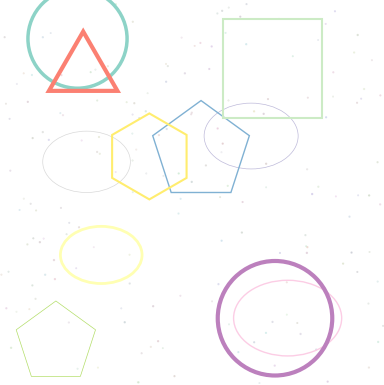[{"shape": "circle", "thickness": 2.5, "radius": 0.64, "center": [0.201, 0.9]}, {"shape": "oval", "thickness": 2, "radius": 0.53, "center": [0.263, 0.338]}, {"shape": "oval", "thickness": 0.5, "radius": 0.61, "center": [0.652, 0.647]}, {"shape": "triangle", "thickness": 3, "radius": 0.51, "center": [0.216, 0.815]}, {"shape": "pentagon", "thickness": 1, "radius": 0.66, "center": [0.522, 0.607]}, {"shape": "pentagon", "thickness": 0.5, "radius": 0.54, "center": [0.145, 0.11]}, {"shape": "oval", "thickness": 1, "radius": 0.7, "center": [0.747, 0.174]}, {"shape": "oval", "thickness": 0.5, "radius": 0.57, "center": [0.225, 0.58]}, {"shape": "circle", "thickness": 3, "radius": 0.74, "center": [0.714, 0.173]}, {"shape": "square", "thickness": 1.5, "radius": 0.64, "center": [0.708, 0.822]}, {"shape": "hexagon", "thickness": 1.5, "radius": 0.56, "center": [0.388, 0.594]}]